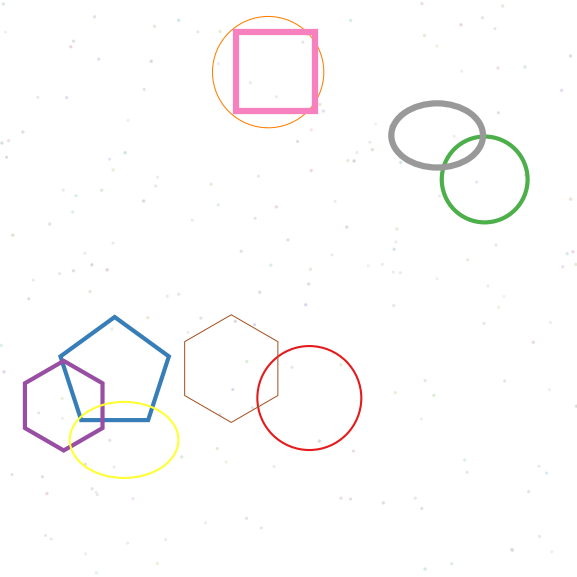[{"shape": "circle", "thickness": 1, "radius": 0.45, "center": [0.536, 0.31]}, {"shape": "pentagon", "thickness": 2, "radius": 0.49, "center": [0.199, 0.352]}, {"shape": "circle", "thickness": 2, "radius": 0.37, "center": [0.839, 0.688]}, {"shape": "hexagon", "thickness": 2, "radius": 0.39, "center": [0.11, 0.297]}, {"shape": "circle", "thickness": 0.5, "radius": 0.48, "center": [0.464, 0.874]}, {"shape": "oval", "thickness": 1, "radius": 0.47, "center": [0.215, 0.237]}, {"shape": "hexagon", "thickness": 0.5, "radius": 0.47, "center": [0.4, 0.361]}, {"shape": "square", "thickness": 3, "radius": 0.34, "center": [0.478, 0.875]}, {"shape": "oval", "thickness": 3, "radius": 0.4, "center": [0.757, 0.765]}]